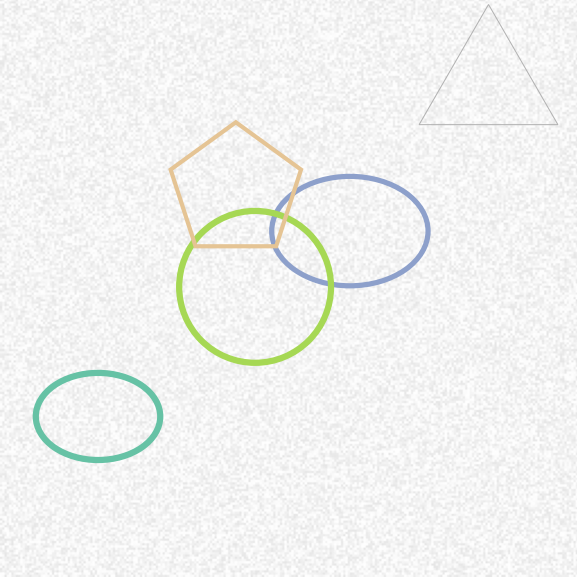[{"shape": "oval", "thickness": 3, "radius": 0.54, "center": [0.17, 0.278]}, {"shape": "oval", "thickness": 2.5, "radius": 0.68, "center": [0.606, 0.599]}, {"shape": "circle", "thickness": 3, "radius": 0.66, "center": [0.442, 0.502]}, {"shape": "pentagon", "thickness": 2, "radius": 0.59, "center": [0.408, 0.669]}, {"shape": "triangle", "thickness": 0.5, "radius": 0.69, "center": [0.846, 0.853]}]